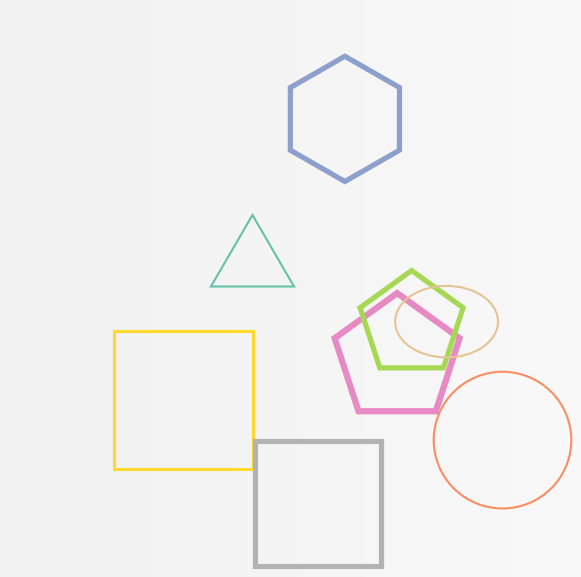[{"shape": "triangle", "thickness": 1, "radius": 0.41, "center": [0.434, 0.544]}, {"shape": "circle", "thickness": 1, "radius": 0.59, "center": [0.865, 0.237]}, {"shape": "hexagon", "thickness": 2.5, "radius": 0.54, "center": [0.593, 0.793]}, {"shape": "pentagon", "thickness": 3, "radius": 0.57, "center": [0.683, 0.379]}, {"shape": "pentagon", "thickness": 2.5, "radius": 0.47, "center": [0.708, 0.438]}, {"shape": "square", "thickness": 1.5, "radius": 0.6, "center": [0.315, 0.306]}, {"shape": "oval", "thickness": 1, "radius": 0.44, "center": [0.768, 0.442]}, {"shape": "square", "thickness": 2.5, "radius": 0.54, "center": [0.547, 0.127]}]